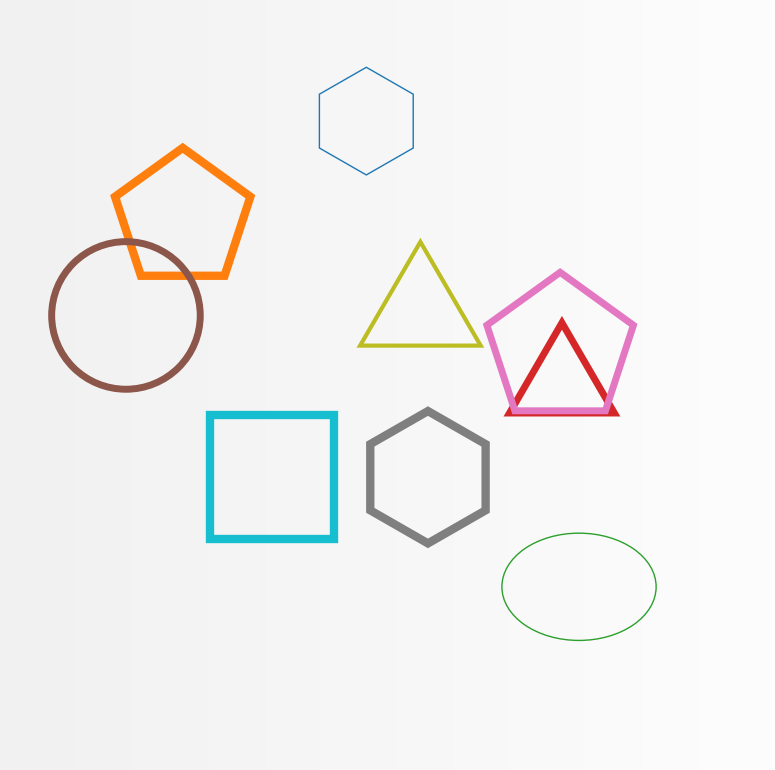[{"shape": "hexagon", "thickness": 0.5, "radius": 0.35, "center": [0.473, 0.843]}, {"shape": "pentagon", "thickness": 3, "radius": 0.46, "center": [0.236, 0.716]}, {"shape": "oval", "thickness": 0.5, "radius": 0.5, "center": [0.747, 0.238]}, {"shape": "triangle", "thickness": 2.5, "radius": 0.39, "center": [0.725, 0.503]}, {"shape": "circle", "thickness": 2.5, "radius": 0.48, "center": [0.163, 0.59]}, {"shape": "pentagon", "thickness": 2.5, "radius": 0.5, "center": [0.723, 0.547]}, {"shape": "hexagon", "thickness": 3, "radius": 0.43, "center": [0.552, 0.38]}, {"shape": "triangle", "thickness": 1.5, "radius": 0.45, "center": [0.542, 0.596]}, {"shape": "square", "thickness": 3, "radius": 0.4, "center": [0.351, 0.38]}]